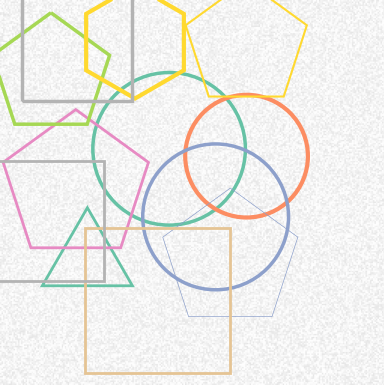[{"shape": "triangle", "thickness": 2, "radius": 0.68, "center": [0.227, 0.325]}, {"shape": "circle", "thickness": 2.5, "radius": 0.99, "center": [0.439, 0.613]}, {"shape": "circle", "thickness": 3, "radius": 0.8, "center": [0.64, 0.594]}, {"shape": "circle", "thickness": 2.5, "radius": 0.95, "center": [0.56, 0.437]}, {"shape": "pentagon", "thickness": 0.5, "radius": 0.92, "center": [0.598, 0.327]}, {"shape": "pentagon", "thickness": 2, "radius": 0.99, "center": [0.197, 0.517]}, {"shape": "pentagon", "thickness": 2.5, "radius": 0.8, "center": [0.132, 0.807]}, {"shape": "hexagon", "thickness": 3, "radius": 0.73, "center": [0.351, 0.891]}, {"shape": "pentagon", "thickness": 1.5, "radius": 0.83, "center": [0.64, 0.883]}, {"shape": "square", "thickness": 2, "radius": 0.94, "center": [0.409, 0.22]}, {"shape": "square", "thickness": 2, "radius": 0.77, "center": [0.115, 0.426]}, {"shape": "square", "thickness": 2.5, "radius": 0.72, "center": [0.2, 0.88]}]